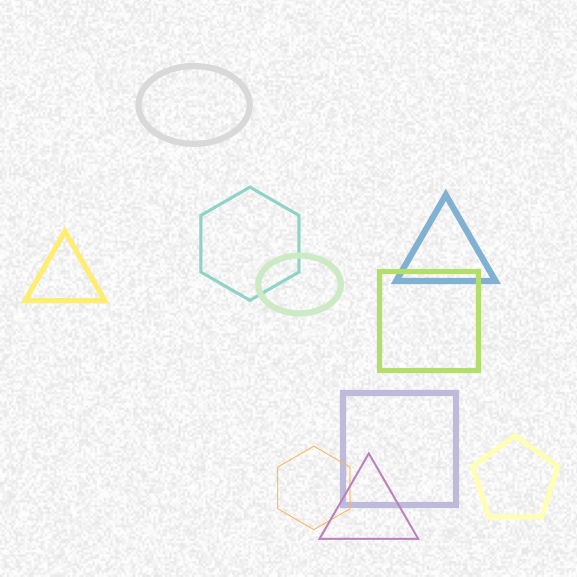[{"shape": "hexagon", "thickness": 1.5, "radius": 0.49, "center": [0.433, 0.577]}, {"shape": "pentagon", "thickness": 2.5, "radius": 0.39, "center": [0.892, 0.167]}, {"shape": "square", "thickness": 3, "radius": 0.49, "center": [0.692, 0.222]}, {"shape": "triangle", "thickness": 3, "radius": 0.5, "center": [0.772, 0.562]}, {"shape": "hexagon", "thickness": 0.5, "radius": 0.36, "center": [0.543, 0.154]}, {"shape": "square", "thickness": 2.5, "radius": 0.43, "center": [0.742, 0.444]}, {"shape": "oval", "thickness": 3, "radius": 0.48, "center": [0.336, 0.817]}, {"shape": "triangle", "thickness": 1, "radius": 0.49, "center": [0.639, 0.115]}, {"shape": "oval", "thickness": 3, "radius": 0.36, "center": [0.519, 0.507]}, {"shape": "triangle", "thickness": 2.5, "radius": 0.4, "center": [0.112, 0.518]}]